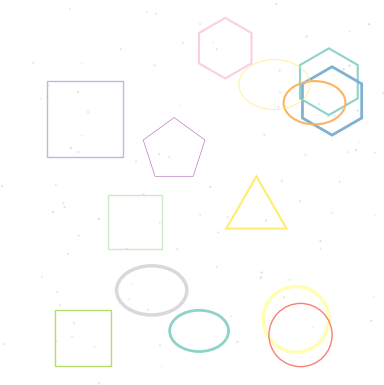[{"shape": "hexagon", "thickness": 1.5, "radius": 0.43, "center": [0.854, 0.788]}, {"shape": "oval", "thickness": 2, "radius": 0.38, "center": [0.517, 0.14]}, {"shape": "circle", "thickness": 2.5, "radius": 0.43, "center": [0.769, 0.17]}, {"shape": "square", "thickness": 1, "radius": 0.49, "center": [0.221, 0.692]}, {"shape": "circle", "thickness": 1, "radius": 0.41, "center": [0.781, 0.13]}, {"shape": "hexagon", "thickness": 2, "radius": 0.44, "center": [0.863, 0.738]}, {"shape": "oval", "thickness": 1.5, "radius": 0.4, "center": [0.817, 0.733]}, {"shape": "square", "thickness": 1, "radius": 0.37, "center": [0.216, 0.121]}, {"shape": "hexagon", "thickness": 1.5, "radius": 0.39, "center": [0.585, 0.875]}, {"shape": "oval", "thickness": 2.5, "radius": 0.46, "center": [0.394, 0.246]}, {"shape": "pentagon", "thickness": 0.5, "radius": 0.42, "center": [0.452, 0.61]}, {"shape": "square", "thickness": 1, "radius": 0.35, "center": [0.352, 0.424]}, {"shape": "triangle", "thickness": 1.5, "radius": 0.45, "center": [0.666, 0.451]}, {"shape": "oval", "thickness": 0.5, "radius": 0.46, "center": [0.713, 0.78]}]